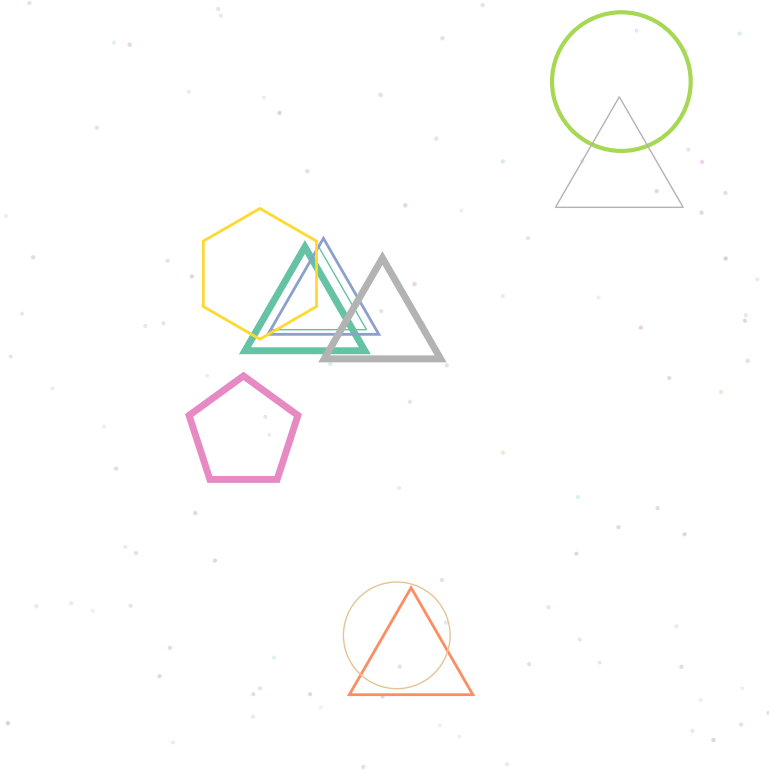[{"shape": "triangle", "thickness": 0.5, "radius": 0.36, "center": [0.414, 0.608]}, {"shape": "triangle", "thickness": 2.5, "radius": 0.45, "center": [0.396, 0.589]}, {"shape": "triangle", "thickness": 1, "radius": 0.46, "center": [0.534, 0.144]}, {"shape": "triangle", "thickness": 1, "radius": 0.42, "center": [0.42, 0.607]}, {"shape": "pentagon", "thickness": 2.5, "radius": 0.37, "center": [0.316, 0.438]}, {"shape": "circle", "thickness": 1.5, "radius": 0.45, "center": [0.807, 0.894]}, {"shape": "hexagon", "thickness": 1, "radius": 0.42, "center": [0.338, 0.644]}, {"shape": "circle", "thickness": 0.5, "radius": 0.35, "center": [0.515, 0.175]}, {"shape": "triangle", "thickness": 0.5, "radius": 0.48, "center": [0.804, 0.779]}, {"shape": "triangle", "thickness": 2.5, "radius": 0.44, "center": [0.497, 0.578]}]